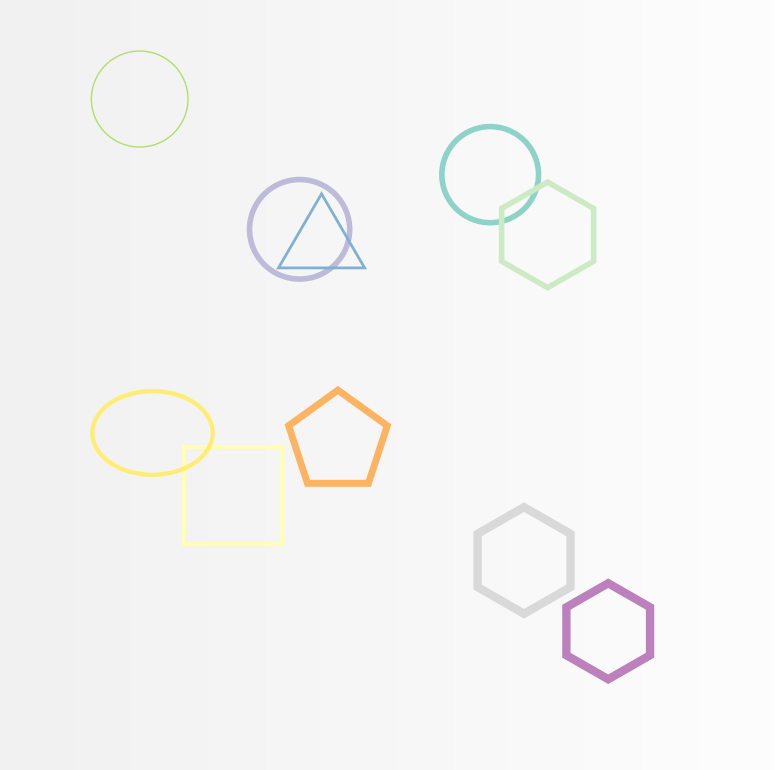[{"shape": "circle", "thickness": 2, "radius": 0.31, "center": [0.633, 0.773]}, {"shape": "square", "thickness": 1.5, "radius": 0.32, "center": [0.3, 0.356]}, {"shape": "circle", "thickness": 2, "radius": 0.32, "center": [0.387, 0.702]}, {"shape": "triangle", "thickness": 1, "radius": 0.32, "center": [0.415, 0.684]}, {"shape": "pentagon", "thickness": 2.5, "radius": 0.33, "center": [0.436, 0.426]}, {"shape": "circle", "thickness": 0.5, "radius": 0.31, "center": [0.18, 0.871]}, {"shape": "hexagon", "thickness": 3, "radius": 0.35, "center": [0.676, 0.272]}, {"shape": "hexagon", "thickness": 3, "radius": 0.31, "center": [0.785, 0.18]}, {"shape": "hexagon", "thickness": 2, "radius": 0.34, "center": [0.707, 0.695]}, {"shape": "oval", "thickness": 1.5, "radius": 0.39, "center": [0.197, 0.438]}]